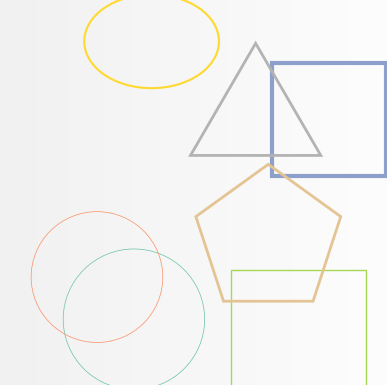[{"shape": "circle", "thickness": 0.5, "radius": 0.91, "center": [0.346, 0.171]}, {"shape": "circle", "thickness": 0.5, "radius": 0.85, "center": [0.25, 0.28]}, {"shape": "square", "thickness": 3, "radius": 0.73, "center": [0.849, 0.689]}, {"shape": "square", "thickness": 1, "radius": 0.87, "center": [0.77, 0.126]}, {"shape": "oval", "thickness": 1.5, "radius": 0.87, "center": [0.391, 0.893]}, {"shape": "pentagon", "thickness": 2, "radius": 0.98, "center": [0.692, 0.377]}, {"shape": "triangle", "thickness": 2, "radius": 0.97, "center": [0.66, 0.693]}]